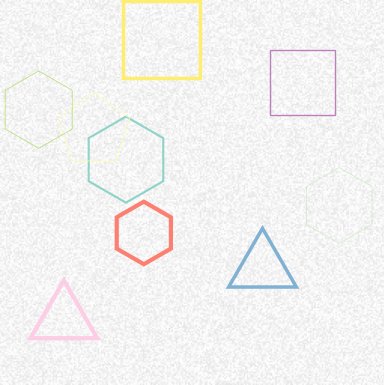[{"shape": "hexagon", "thickness": 1.5, "radius": 0.56, "center": [0.327, 0.585]}, {"shape": "pentagon", "thickness": 0.5, "radius": 0.49, "center": [0.244, 0.662]}, {"shape": "hexagon", "thickness": 3, "radius": 0.41, "center": [0.374, 0.395]}, {"shape": "triangle", "thickness": 2.5, "radius": 0.51, "center": [0.682, 0.305]}, {"shape": "hexagon", "thickness": 0.5, "radius": 0.5, "center": [0.101, 0.715]}, {"shape": "triangle", "thickness": 3, "radius": 0.5, "center": [0.166, 0.172]}, {"shape": "square", "thickness": 1, "radius": 0.42, "center": [0.785, 0.786]}, {"shape": "hexagon", "thickness": 0.5, "radius": 0.49, "center": [0.881, 0.466]}, {"shape": "square", "thickness": 2.5, "radius": 0.5, "center": [0.42, 0.898]}]